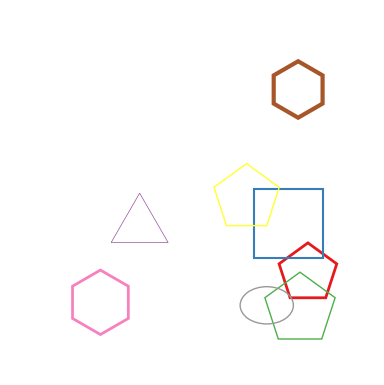[{"shape": "pentagon", "thickness": 2, "radius": 0.39, "center": [0.8, 0.29]}, {"shape": "square", "thickness": 1.5, "radius": 0.45, "center": [0.749, 0.42]}, {"shape": "pentagon", "thickness": 1, "radius": 0.48, "center": [0.779, 0.197]}, {"shape": "triangle", "thickness": 0.5, "radius": 0.43, "center": [0.363, 0.413]}, {"shape": "pentagon", "thickness": 1, "radius": 0.45, "center": [0.641, 0.486]}, {"shape": "hexagon", "thickness": 3, "radius": 0.37, "center": [0.774, 0.768]}, {"shape": "hexagon", "thickness": 2, "radius": 0.42, "center": [0.261, 0.215]}, {"shape": "oval", "thickness": 1, "radius": 0.35, "center": [0.693, 0.207]}]